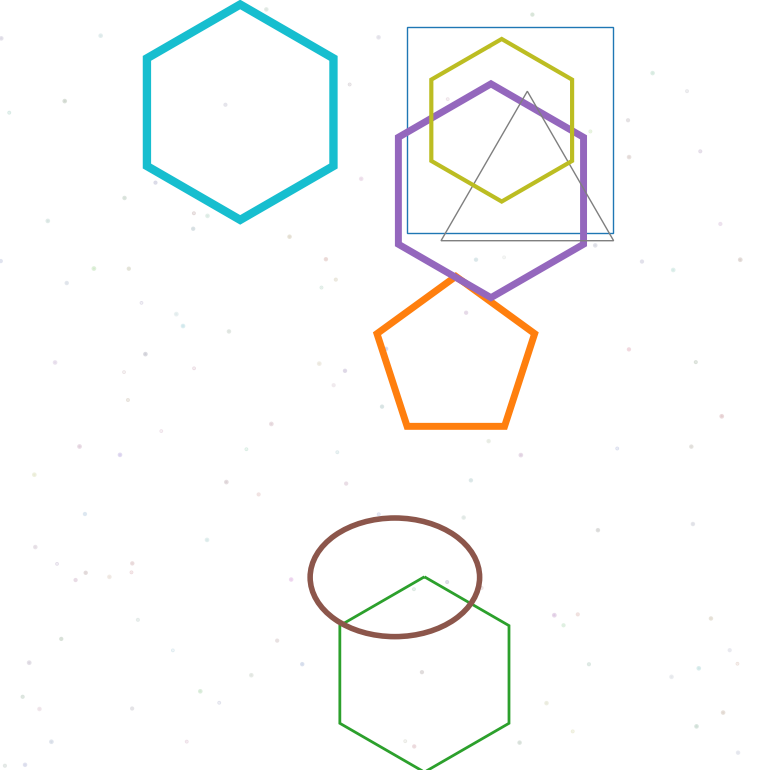[{"shape": "square", "thickness": 0.5, "radius": 0.67, "center": [0.662, 0.831]}, {"shape": "pentagon", "thickness": 2.5, "radius": 0.54, "center": [0.592, 0.533]}, {"shape": "hexagon", "thickness": 1, "radius": 0.63, "center": [0.551, 0.124]}, {"shape": "hexagon", "thickness": 2.5, "radius": 0.69, "center": [0.638, 0.752]}, {"shape": "oval", "thickness": 2, "radius": 0.55, "center": [0.513, 0.25]}, {"shape": "triangle", "thickness": 0.5, "radius": 0.65, "center": [0.685, 0.752]}, {"shape": "hexagon", "thickness": 1.5, "radius": 0.53, "center": [0.652, 0.844]}, {"shape": "hexagon", "thickness": 3, "radius": 0.7, "center": [0.312, 0.854]}]